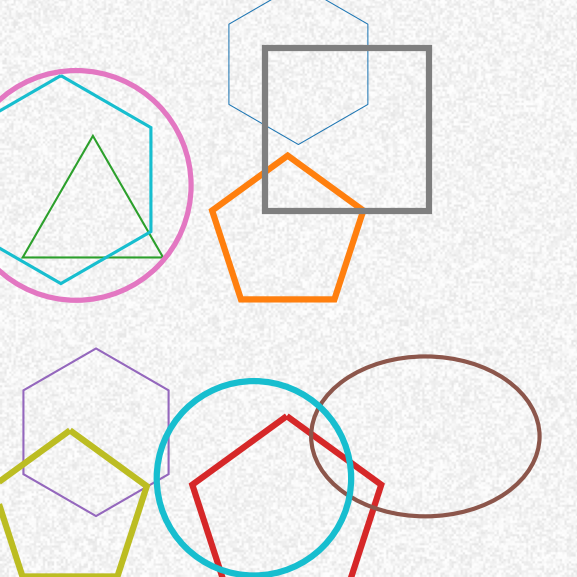[{"shape": "hexagon", "thickness": 0.5, "radius": 0.69, "center": [0.517, 0.888]}, {"shape": "pentagon", "thickness": 3, "radius": 0.69, "center": [0.498, 0.592]}, {"shape": "triangle", "thickness": 1, "radius": 0.7, "center": [0.161, 0.623]}, {"shape": "pentagon", "thickness": 3, "radius": 0.86, "center": [0.497, 0.107]}, {"shape": "hexagon", "thickness": 1, "radius": 0.73, "center": [0.166, 0.251]}, {"shape": "oval", "thickness": 2, "radius": 0.99, "center": [0.737, 0.243]}, {"shape": "circle", "thickness": 2.5, "radius": 0.99, "center": [0.132, 0.678]}, {"shape": "square", "thickness": 3, "radius": 0.71, "center": [0.601, 0.775]}, {"shape": "pentagon", "thickness": 3, "radius": 0.7, "center": [0.121, 0.114]}, {"shape": "circle", "thickness": 3, "radius": 0.84, "center": [0.44, 0.171]}, {"shape": "hexagon", "thickness": 1.5, "radius": 0.9, "center": [0.105, 0.688]}]